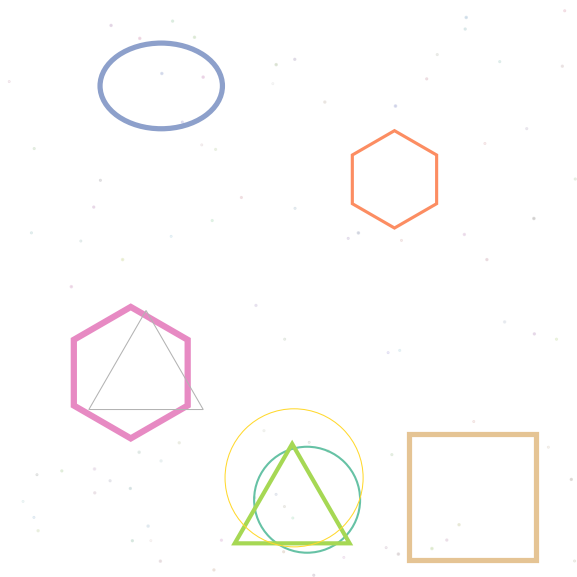[{"shape": "circle", "thickness": 1, "radius": 0.46, "center": [0.532, 0.134]}, {"shape": "hexagon", "thickness": 1.5, "radius": 0.42, "center": [0.683, 0.689]}, {"shape": "oval", "thickness": 2.5, "radius": 0.53, "center": [0.279, 0.85]}, {"shape": "hexagon", "thickness": 3, "radius": 0.57, "center": [0.226, 0.354]}, {"shape": "triangle", "thickness": 2, "radius": 0.57, "center": [0.506, 0.116]}, {"shape": "circle", "thickness": 0.5, "radius": 0.6, "center": [0.509, 0.172]}, {"shape": "square", "thickness": 2.5, "radius": 0.55, "center": [0.818, 0.138]}, {"shape": "triangle", "thickness": 0.5, "radius": 0.57, "center": [0.253, 0.347]}]